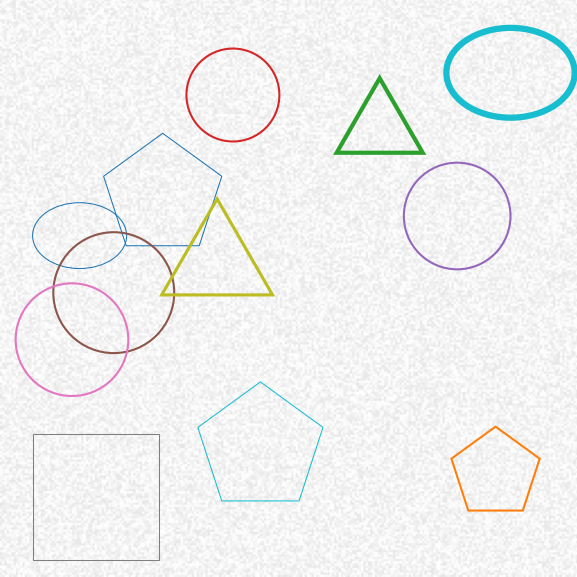[{"shape": "pentagon", "thickness": 0.5, "radius": 0.54, "center": [0.282, 0.661]}, {"shape": "oval", "thickness": 0.5, "radius": 0.41, "center": [0.138, 0.591]}, {"shape": "pentagon", "thickness": 1, "radius": 0.4, "center": [0.858, 0.18]}, {"shape": "triangle", "thickness": 2, "radius": 0.43, "center": [0.657, 0.778]}, {"shape": "circle", "thickness": 1, "radius": 0.4, "center": [0.403, 0.835]}, {"shape": "circle", "thickness": 1, "radius": 0.46, "center": [0.792, 0.625]}, {"shape": "circle", "thickness": 1, "radius": 0.52, "center": [0.197, 0.492]}, {"shape": "circle", "thickness": 1, "radius": 0.49, "center": [0.125, 0.411]}, {"shape": "square", "thickness": 0.5, "radius": 0.55, "center": [0.166, 0.139]}, {"shape": "triangle", "thickness": 1.5, "radius": 0.55, "center": [0.376, 0.544]}, {"shape": "oval", "thickness": 3, "radius": 0.56, "center": [0.884, 0.873]}, {"shape": "pentagon", "thickness": 0.5, "radius": 0.57, "center": [0.451, 0.224]}]